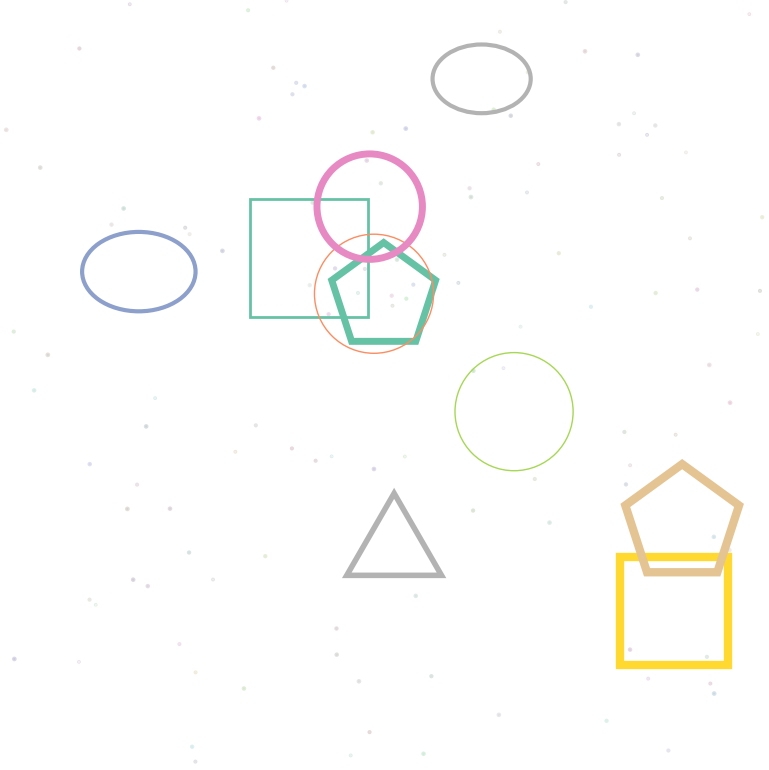[{"shape": "square", "thickness": 1, "radius": 0.38, "center": [0.401, 0.665]}, {"shape": "pentagon", "thickness": 2.5, "radius": 0.35, "center": [0.498, 0.614]}, {"shape": "circle", "thickness": 0.5, "radius": 0.39, "center": [0.486, 0.619]}, {"shape": "oval", "thickness": 1.5, "radius": 0.37, "center": [0.18, 0.647]}, {"shape": "circle", "thickness": 2.5, "radius": 0.34, "center": [0.48, 0.732]}, {"shape": "circle", "thickness": 0.5, "radius": 0.38, "center": [0.668, 0.465]}, {"shape": "square", "thickness": 3, "radius": 0.35, "center": [0.875, 0.207]}, {"shape": "pentagon", "thickness": 3, "radius": 0.39, "center": [0.886, 0.32]}, {"shape": "oval", "thickness": 1.5, "radius": 0.32, "center": [0.625, 0.898]}, {"shape": "triangle", "thickness": 2, "radius": 0.36, "center": [0.512, 0.288]}]